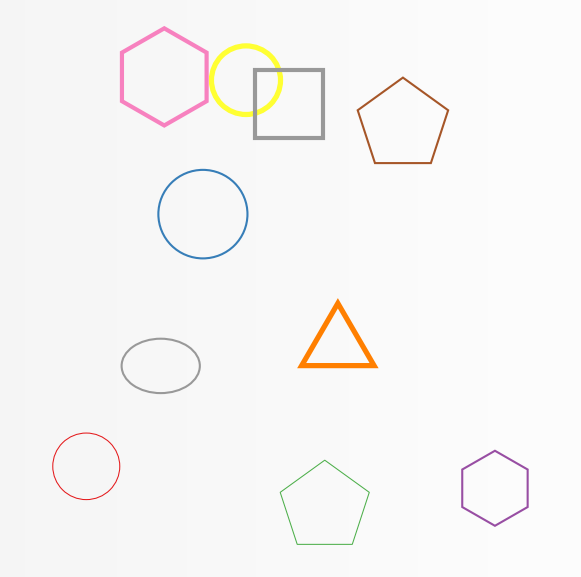[{"shape": "circle", "thickness": 0.5, "radius": 0.29, "center": [0.148, 0.192]}, {"shape": "circle", "thickness": 1, "radius": 0.38, "center": [0.349, 0.628]}, {"shape": "pentagon", "thickness": 0.5, "radius": 0.4, "center": [0.559, 0.122]}, {"shape": "hexagon", "thickness": 1, "radius": 0.32, "center": [0.852, 0.154]}, {"shape": "triangle", "thickness": 2.5, "radius": 0.36, "center": [0.581, 0.402]}, {"shape": "circle", "thickness": 2.5, "radius": 0.3, "center": [0.423, 0.86]}, {"shape": "pentagon", "thickness": 1, "radius": 0.41, "center": [0.693, 0.783]}, {"shape": "hexagon", "thickness": 2, "radius": 0.42, "center": [0.283, 0.866]}, {"shape": "oval", "thickness": 1, "radius": 0.34, "center": [0.277, 0.366]}, {"shape": "square", "thickness": 2, "radius": 0.29, "center": [0.497, 0.819]}]